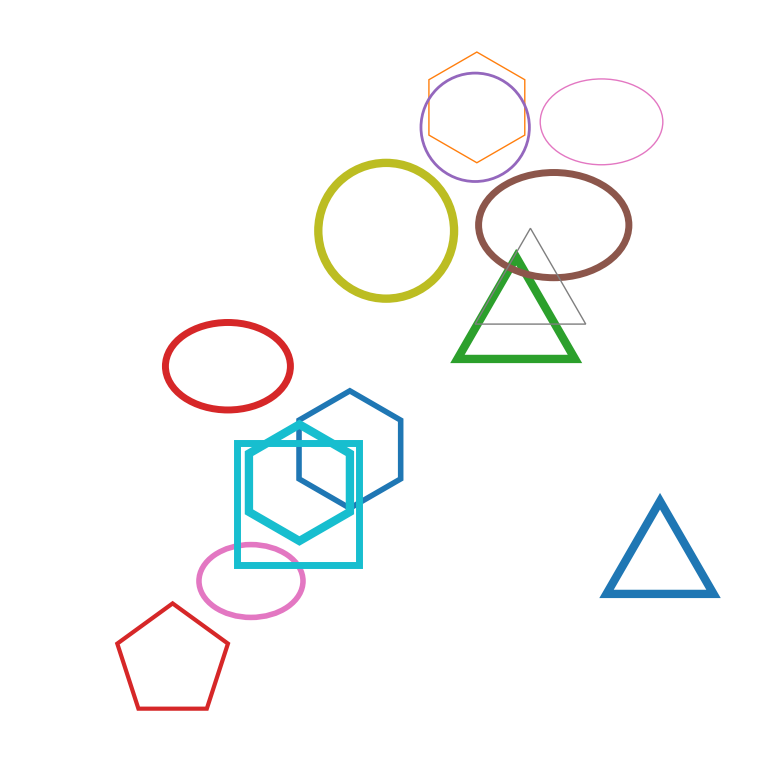[{"shape": "triangle", "thickness": 3, "radius": 0.4, "center": [0.857, 0.269]}, {"shape": "hexagon", "thickness": 2, "radius": 0.38, "center": [0.454, 0.416]}, {"shape": "hexagon", "thickness": 0.5, "radius": 0.36, "center": [0.619, 0.861]}, {"shape": "triangle", "thickness": 3, "radius": 0.44, "center": [0.67, 0.578]}, {"shape": "pentagon", "thickness": 1.5, "radius": 0.38, "center": [0.224, 0.141]}, {"shape": "oval", "thickness": 2.5, "radius": 0.41, "center": [0.296, 0.524]}, {"shape": "circle", "thickness": 1, "radius": 0.35, "center": [0.617, 0.835]}, {"shape": "oval", "thickness": 2.5, "radius": 0.49, "center": [0.719, 0.708]}, {"shape": "oval", "thickness": 2, "radius": 0.34, "center": [0.326, 0.245]}, {"shape": "oval", "thickness": 0.5, "radius": 0.4, "center": [0.781, 0.842]}, {"shape": "triangle", "thickness": 0.5, "radius": 0.41, "center": [0.689, 0.621]}, {"shape": "circle", "thickness": 3, "radius": 0.44, "center": [0.502, 0.7]}, {"shape": "square", "thickness": 2.5, "radius": 0.4, "center": [0.387, 0.345]}, {"shape": "hexagon", "thickness": 3, "radius": 0.38, "center": [0.389, 0.373]}]